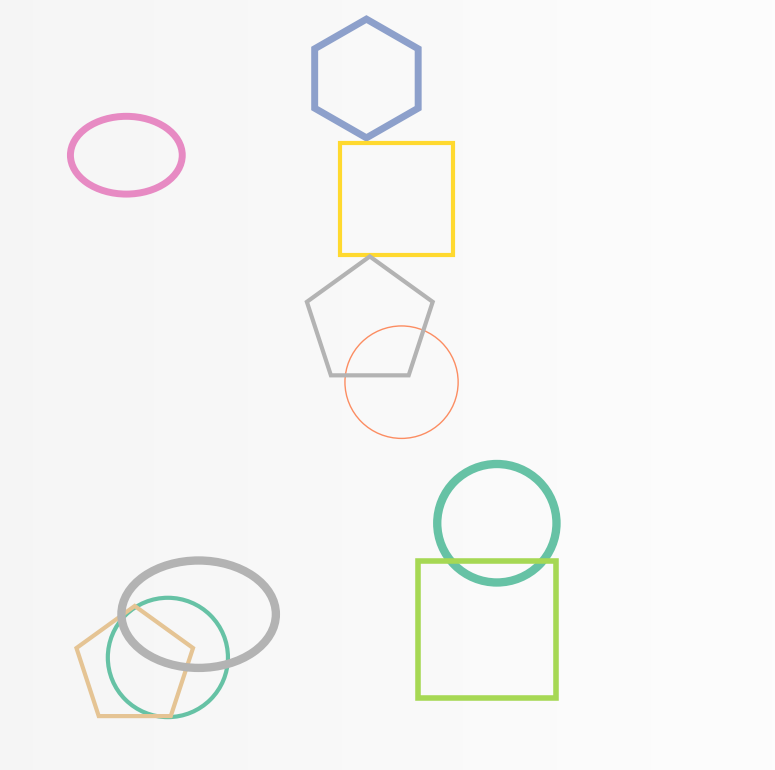[{"shape": "circle", "thickness": 1.5, "radius": 0.39, "center": [0.217, 0.146]}, {"shape": "circle", "thickness": 3, "radius": 0.38, "center": [0.641, 0.32]}, {"shape": "circle", "thickness": 0.5, "radius": 0.37, "center": [0.518, 0.504]}, {"shape": "hexagon", "thickness": 2.5, "radius": 0.39, "center": [0.473, 0.898]}, {"shape": "oval", "thickness": 2.5, "radius": 0.36, "center": [0.163, 0.798]}, {"shape": "square", "thickness": 2, "radius": 0.44, "center": [0.628, 0.182]}, {"shape": "square", "thickness": 1.5, "radius": 0.36, "center": [0.512, 0.742]}, {"shape": "pentagon", "thickness": 1.5, "radius": 0.4, "center": [0.174, 0.134]}, {"shape": "pentagon", "thickness": 1.5, "radius": 0.43, "center": [0.477, 0.582]}, {"shape": "oval", "thickness": 3, "radius": 0.5, "center": [0.256, 0.202]}]